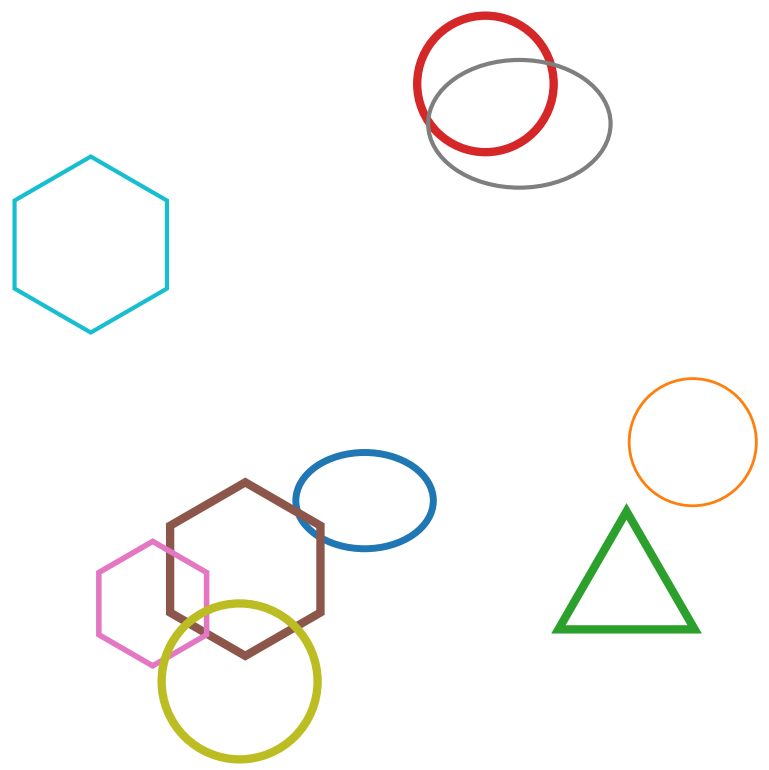[{"shape": "oval", "thickness": 2.5, "radius": 0.45, "center": [0.473, 0.35]}, {"shape": "circle", "thickness": 1, "radius": 0.41, "center": [0.9, 0.426]}, {"shape": "triangle", "thickness": 3, "radius": 0.51, "center": [0.814, 0.234]}, {"shape": "circle", "thickness": 3, "radius": 0.44, "center": [0.63, 0.891]}, {"shape": "hexagon", "thickness": 3, "radius": 0.56, "center": [0.319, 0.261]}, {"shape": "hexagon", "thickness": 2, "radius": 0.4, "center": [0.198, 0.216]}, {"shape": "oval", "thickness": 1.5, "radius": 0.59, "center": [0.674, 0.839]}, {"shape": "circle", "thickness": 3, "radius": 0.51, "center": [0.311, 0.115]}, {"shape": "hexagon", "thickness": 1.5, "radius": 0.57, "center": [0.118, 0.682]}]